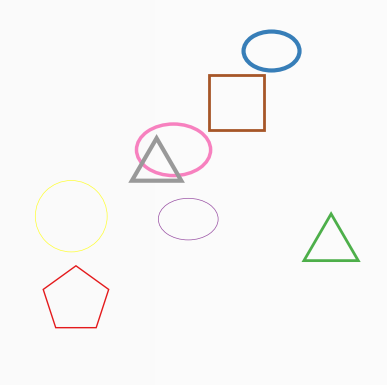[{"shape": "pentagon", "thickness": 1, "radius": 0.44, "center": [0.196, 0.221]}, {"shape": "oval", "thickness": 3, "radius": 0.36, "center": [0.701, 0.868]}, {"shape": "triangle", "thickness": 2, "radius": 0.4, "center": [0.854, 0.364]}, {"shape": "oval", "thickness": 0.5, "radius": 0.39, "center": [0.486, 0.431]}, {"shape": "circle", "thickness": 0.5, "radius": 0.46, "center": [0.184, 0.438]}, {"shape": "square", "thickness": 2, "radius": 0.36, "center": [0.61, 0.734]}, {"shape": "oval", "thickness": 2.5, "radius": 0.48, "center": [0.448, 0.611]}, {"shape": "triangle", "thickness": 3, "radius": 0.37, "center": [0.404, 0.567]}]